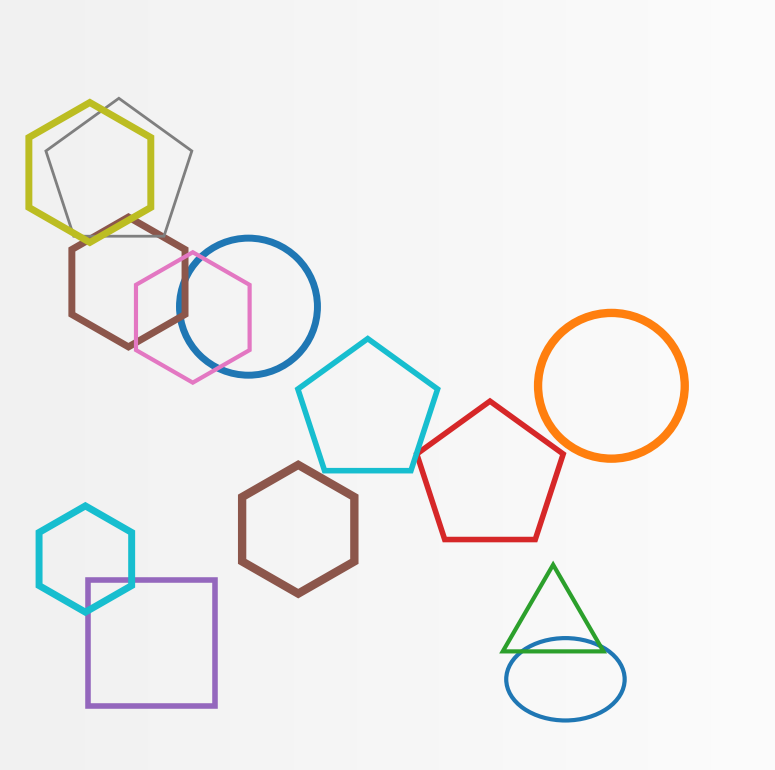[{"shape": "oval", "thickness": 1.5, "radius": 0.38, "center": [0.73, 0.118]}, {"shape": "circle", "thickness": 2.5, "radius": 0.44, "center": [0.321, 0.602]}, {"shape": "circle", "thickness": 3, "radius": 0.47, "center": [0.789, 0.499]}, {"shape": "triangle", "thickness": 1.5, "radius": 0.38, "center": [0.714, 0.192]}, {"shape": "pentagon", "thickness": 2, "radius": 0.5, "center": [0.632, 0.38]}, {"shape": "square", "thickness": 2, "radius": 0.41, "center": [0.195, 0.165]}, {"shape": "hexagon", "thickness": 2.5, "radius": 0.42, "center": [0.166, 0.634]}, {"shape": "hexagon", "thickness": 3, "radius": 0.42, "center": [0.385, 0.313]}, {"shape": "hexagon", "thickness": 1.5, "radius": 0.42, "center": [0.249, 0.588]}, {"shape": "pentagon", "thickness": 1, "radius": 0.5, "center": [0.153, 0.773]}, {"shape": "hexagon", "thickness": 2.5, "radius": 0.45, "center": [0.116, 0.776]}, {"shape": "pentagon", "thickness": 2, "radius": 0.47, "center": [0.475, 0.465]}, {"shape": "hexagon", "thickness": 2.5, "radius": 0.34, "center": [0.11, 0.274]}]